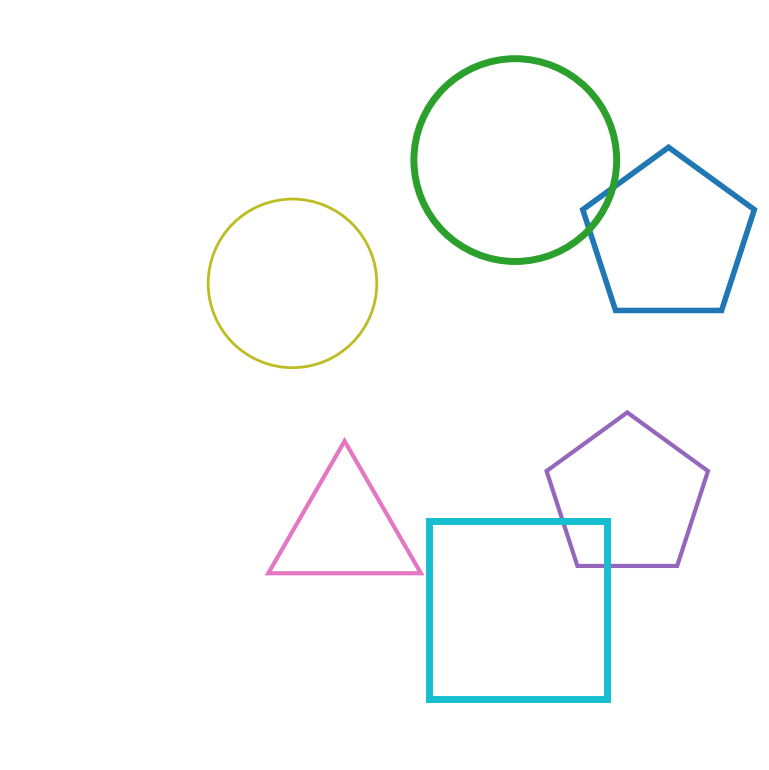[{"shape": "pentagon", "thickness": 2, "radius": 0.59, "center": [0.868, 0.692]}, {"shape": "circle", "thickness": 2.5, "radius": 0.66, "center": [0.669, 0.792]}, {"shape": "pentagon", "thickness": 1.5, "radius": 0.55, "center": [0.815, 0.354]}, {"shape": "triangle", "thickness": 1.5, "radius": 0.57, "center": [0.448, 0.313]}, {"shape": "circle", "thickness": 1, "radius": 0.55, "center": [0.38, 0.632]}, {"shape": "square", "thickness": 2.5, "radius": 0.58, "center": [0.673, 0.208]}]